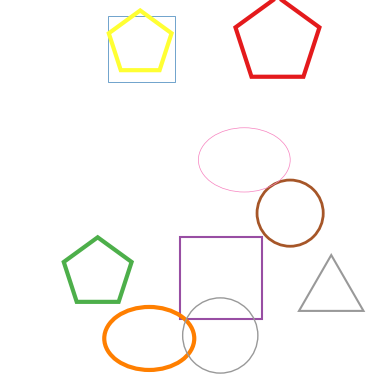[{"shape": "pentagon", "thickness": 3, "radius": 0.57, "center": [0.721, 0.893]}, {"shape": "square", "thickness": 0.5, "radius": 0.43, "center": [0.368, 0.873]}, {"shape": "pentagon", "thickness": 3, "radius": 0.46, "center": [0.254, 0.291]}, {"shape": "square", "thickness": 1.5, "radius": 0.53, "center": [0.573, 0.277]}, {"shape": "oval", "thickness": 3, "radius": 0.58, "center": [0.388, 0.121]}, {"shape": "pentagon", "thickness": 3, "radius": 0.43, "center": [0.364, 0.887]}, {"shape": "circle", "thickness": 2, "radius": 0.43, "center": [0.754, 0.446]}, {"shape": "oval", "thickness": 0.5, "radius": 0.6, "center": [0.635, 0.585]}, {"shape": "triangle", "thickness": 1.5, "radius": 0.48, "center": [0.86, 0.241]}, {"shape": "circle", "thickness": 1, "radius": 0.49, "center": [0.572, 0.129]}]